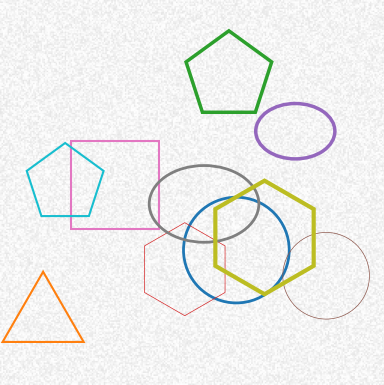[{"shape": "circle", "thickness": 2, "radius": 0.69, "center": [0.614, 0.35]}, {"shape": "triangle", "thickness": 1.5, "radius": 0.61, "center": [0.112, 0.173]}, {"shape": "pentagon", "thickness": 2.5, "radius": 0.58, "center": [0.594, 0.803]}, {"shape": "hexagon", "thickness": 0.5, "radius": 0.6, "center": [0.48, 0.301]}, {"shape": "oval", "thickness": 2.5, "radius": 0.51, "center": [0.767, 0.659]}, {"shape": "circle", "thickness": 0.5, "radius": 0.56, "center": [0.847, 0.284]}, {"shape": "square", "thickness": 1.5, "radius": 0.57, "center": [0.298, 0.519]}, {"shape": "oval", "thickness": 2, "radius": 0.71, "center": [0.53, 0.47]}, {"shape": "hexagon", "thickness": 3, "radius": 0.74, "center": [0.687, 0.383]}, {"shape": "pentagon", "thickness": 1.5, "radius": 0.52, "center": [0.169, 0.524]}]